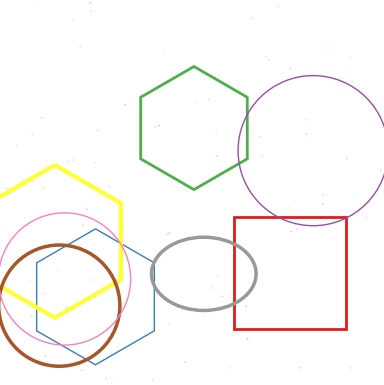[{"shape": "square", "thickness": 2, "radius": 0.73, "center": [0.753, 0.291]}, {"shape": "hexagon", "thickness": 1, "radius": 0.88, "center": [0.248, 0.229]}, {"shape": "hexagon", "thickness": 2, "radius": 0.8, "center": [0.504, 0.667]}, {"shape": "circle", "thickness": 1, "radius": 0.97, "center": [0.813, 0.609]}, {"shape": "hexagon", "thickness": 3, "radius": 0.99, "center": [0.142, 0.373]}, {"shape": "circle", "thickness": 2.5, "radius": 0.79, "center": [0.154, 0.206]}, {"shape": "circle", "thickness": 1, "radius": 0.86, "center": [0.168, 0.275]}, {"shape": "oval", "thickness": 2.5, "radius": 0.68, "center": [0.529, 0.289]}]